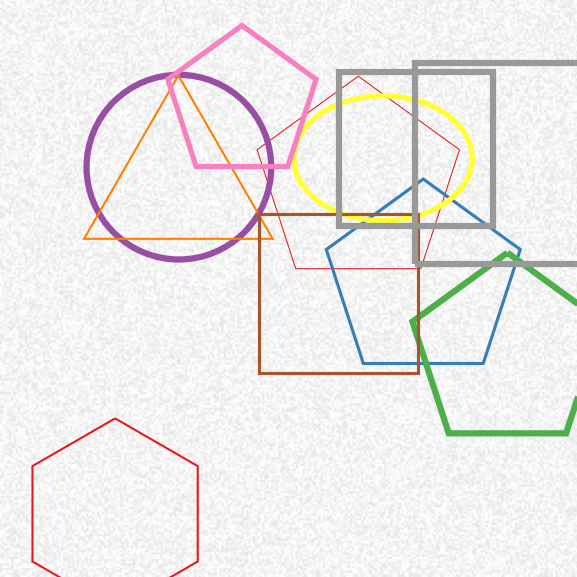[{"shape": "hexagon", "thickness": 1, "radius": 0.83, "center": [0.199, 0.109]}, {"shape": "pentagon", "thickness": 0.5, "radius": 0.92, "center": [0.62, 0.683]}, {"shape": "pentagon", "thickness": 1.5, "radius": 0.88, "center": [0.733, 0.513]}, {"shape": "pentagon", "thickness": 3, "radius": 0.86, "center": [0.879, 0.389]}, {"shape": "circle", "thickness": 3, "radius": 0.8, "center": [0.31, 0.71]}, {"shape": "triangle", "thickness": 1, "radius": 0.94, "center": [0.309, 0.68]}, {"shape": "oval", "thickness": 2.5, "radius": 0.77, "center": [0.663, 0.725]}, {"shape": "square", "thickness": 1.5, "radius": 0.69, "center": [0.586, 0.49]}, {"shape": "pentagon", "thickness": 2.5, "radius": 0.67, "center": [0.419, 0.82]}, {"shape": "square", "thickness": 3, "radius": 0.67, "center": [0.721, 0.741]}, {"shape": "square", "thickness": 3, "radius": 0.87, "center": [0.893, 0.716]}]